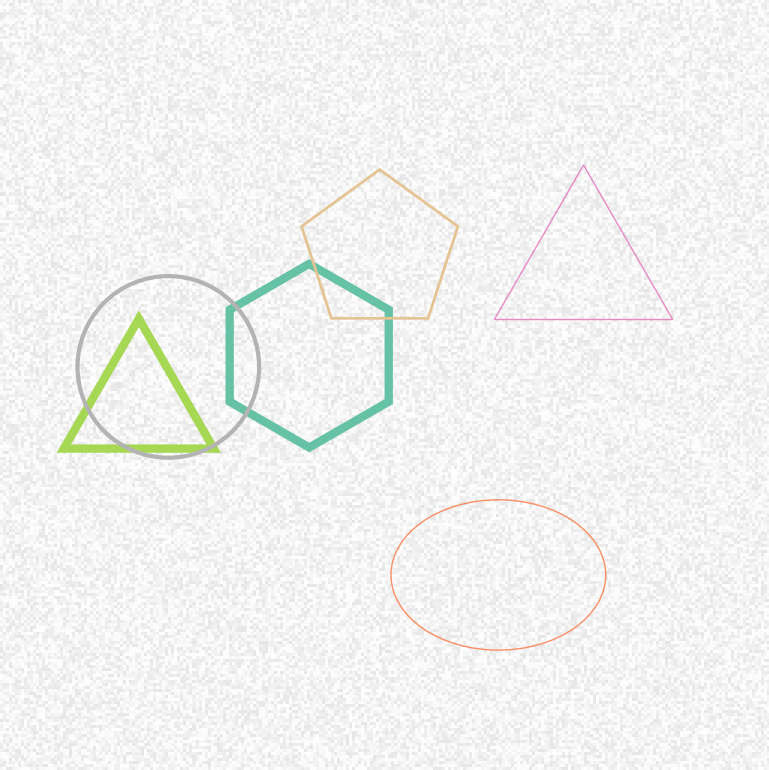[{"shape": "hexagon", "thickness": 3, "radius": 0.6, "center": [0.402, 0.538]}, {"shape": "oval", "thickness": 0.5, "radius": 0.7, "center": [0.647, 0.253]}, {"shape": "triangle", "thickness": 0.5, "radius": 0.67, "center": [0.758, 0.652]}, {"shape": "triangle", "thickness": 3, "radius": 0.56, "center": [0.18, 0.474]}, {"shape": "pentagon", "thickness": 1, "radius": 0.53, "center": [0.493, 0.673]}, {"shape": "circle", "thickness": 1.5, "radius": 0.59, "center": [0.219, 0.523]}]